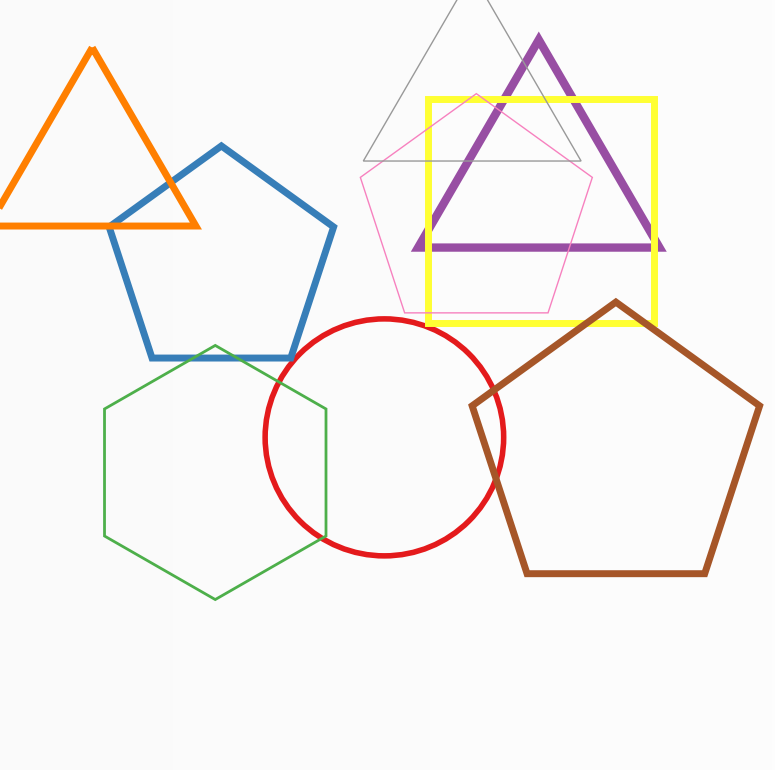[{"shape": "circle", "thickness": 2, "radius": 0.77, "center": [0.496, 0.432]}, {"shape": "pentagon", "thickness": 2.5, "radius": 0.76, "center": [0.286, 0.658]}, {"shape": "hexagon", "thickness": 1, "radius": 0.83, "center": [0.278, 0.386]}, {"shape": "triangle", "thickness": 3, "radius": 0.9, "center": [0.695, 0.768]}, {"shape": "triangle", "thickness": 2.5, "radius": 0.77, "center": [0.119, 0.784]}, {"shape": "square", "thickness": 2.5, "radius": 0.73, "center": [0.698, 0.726]}, {"shape": "pentagon", "thickness": 2.5, "radius": 0.97, "center": [0.795, 0.413]}, {"shape": "pentagon", "thickness": 0.5, "radius": 0.79, "center": [0.615, 0.721]}, {"shape": "triangle", "thickness": 0.5, "radius": 0.81, "center": [0.609, 0.872]}]